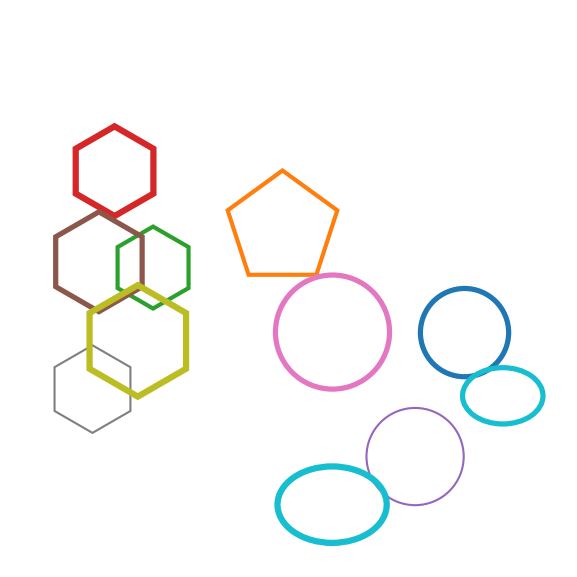[{"shape": "circle", "thickness": 2.5, "radius": 0.38, "center": [0.804, 0.423]}, {"shape": "pentagon", "thickness": 2, "radius": 0.5, "center": [0.489, 0.604]}, {"shape": "hexagon", "thickness": 2, "radius": 0.35, "center": [0.265, 0.536]}, {"shape": "hexagon", "thickness": 3, "radius": 0.39, "center": [0.198, 0.703]}, {"shape": "circle", "thickness": 1, "radius": 0.42, "center": [0.719, 0.209]}, {"shape": "hexagon", "thickness": 2.5, "radius": 0.43, "center": [0.171, 0.546]}, {"shape": "circle", "thickness": 2.5, "radius": 0.49, "center": [0.576, 0.424]}, {"shape": "hexagon", "thickness": 1, "radius": 0.38, "center": [0.16, 0.325]}, {"shape": "hexagon", "thickness": 3, "radius": 0.48, "center": [0.239, 0.409]}, {"shape": "oval", "thickness": 2.5, "radius": 0.35, "center": [0.871, 0.314]}, {"shape": "oval", "thickness": 3, "radius": 0.47, "center": [0.575, 0.125]}]